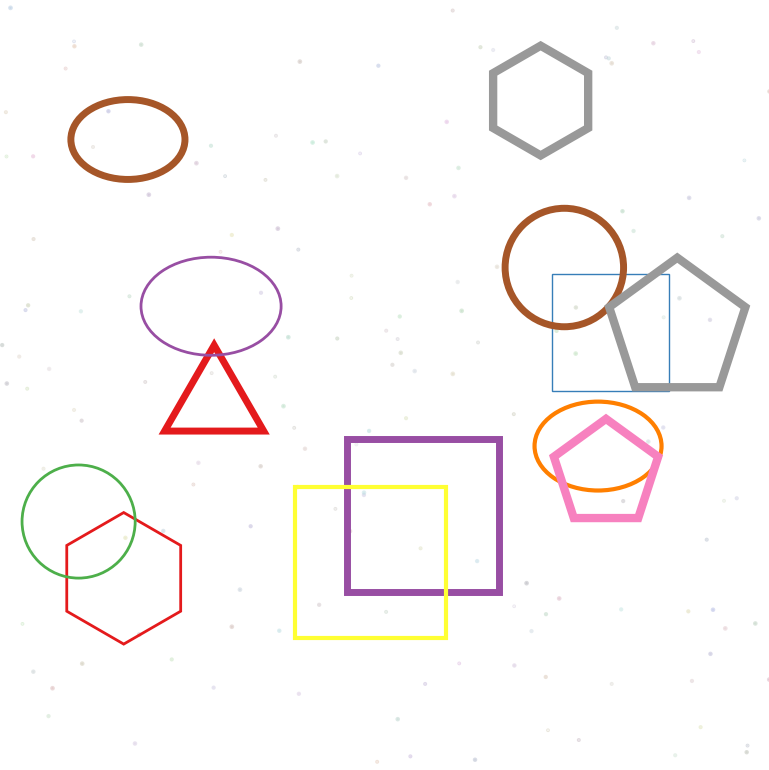[{"shape": "hexagon", "thickness": 1, "radius": 0.43, "center": [0.161, 0.249]}, {"shape": "triangle", "thickness": 2.5, "radius": 0.37, "center": [0.278, 0.477]}, {"shape": "square", "thickness": 0.5, "radius": 0.38, "center": [0.793, 0.568]}, {"shape": "circle", "thickness": 1, "radius": 0.37, "center": [0.102, 0.323]}, {"shape": "oval", "thickness": 1, "radius": 0.45, "center": [0.274, 0.602]}, {"shape": "square", "thickness": 2.5, "radius": 0.5, "center": [0.549, 0.33]}, {"shape": "oval", "thickness": 1.5, "radius": 0.41, "center": [0.777, 0.421]}, {"shape": "square", "thickness": 1.5, "radius": 0.49, "center": [0.481, 0.269]}, {"shape": "oval", "thickness": 2.5, "radius": 0.37, "center": [0.166, 0.819]}, {"shape": "circle", "thickness": 2.5, "radius": 0.38, "center": [0.733, 0.653]}, {"shape": "pentagon", "thickness": 3, "radius": 0.36, "center": [0.787, 0.385]}, {"shape": "pentagon", "thickness": 3, "radius": 0.47, "center": [0.88, 0.572]}, {"shape": "hexagon", "thickness": 3, "radius": 0.36, "center": [0.702, 0.869]}]